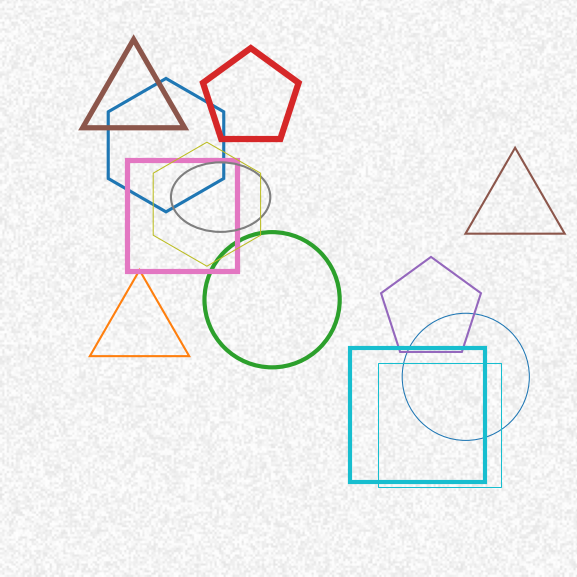[{"shape": "hexagon", "thickness": 1.5, "radius": 0.58, "center": [0.287, 0.748]}, {"shape": "circle", "thickness": 0.5, "radius": 0.55, "center": [0.807, 0.347]}, {"shape": "triangle", "thickness": 1, "radius": 0.5, "center": [0.242, 0.432]}, {"shape": "circle", "thickness": 2, "radius": 0.59, "center": [0.471, 0.48]}, {"shape": "pentagon", "thickness": 3, "radius": 0.44, "center": [0.434, 0.829]}, {"shape": "pentagon", "thickness": 1, "radius": 0.45, "center": [0.746, 0.463]}, {"shape": "triangle", "thickness": 2.5, "radius": 0.51, "center": [0.231, 0.829]}, {"shape": "triangle", "thickness": 1, "radius": 0.5, "center": [0.892, 0.644]}, {"shape": "square", "thickness": 2.5, "radius": 0.48, "center": [0.315, 0.625]}, {"shape": "oval", "thickness": 1, "radius": 0.43, "center": [0.382, 0.658]}, {"shape": "hexagon", "thickness": 0.5, "radius": 0.54, "center": [0.358, 0.646]}, {"shape": "square", "thickness": 2, "radius": 0.58, "center": [0.722, 0.281]}, {"shape": "square", "thickness": 0.5, "radius": 0.53, "center": [0.761, 0.263]}]